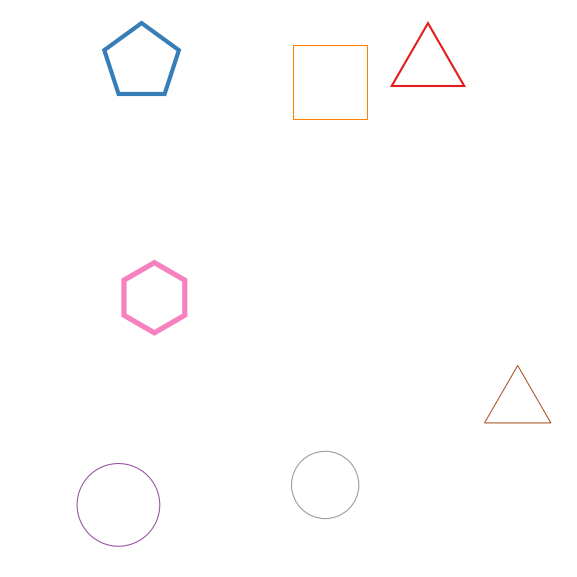[{"shape": "triangle", "thickness": 1, "radius": 0.36, "center": [0.741, 0.886]}, {"shape": "pentagon", "thickness": 2, "radius": 0.34, "center": [0.245, 0.891]}, {"shape": "circle", "thickness": 0.5, "radius": 0.36, "center": [0.205, 0.125]}, {"shape": "square", "thickness": 0.5, "radius": 0.32, "center": [0.571, 0.857]}, {"shape": "triangle", "thickness": 0.5, "radius": 0.33, "center": [0.896, 0.3]}, {"shape": "hexagon", "thickness": 2.5, "radius": 0.3, "center": [0.267, 0.484]}, {"shape": "circle", "thickness": 0.5, "radius": 0.29, "center": [0.563, 0.159]}]